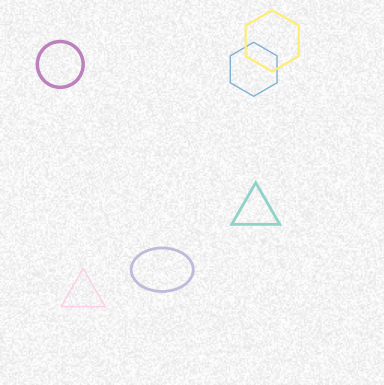[{"shape": "triangle", "thickness": 2, "radius": 0.36, "center": [0.664, 0.453]}, {"shape": "oval", "thickness": 2, "radius": 0.4, "center": [0.421, 0.299]}, {"shape": "hexagon", "thickness": 1, "radius": 0.35, "center": [0.659, 0.82]}, {"shape": "triangle", "thickness": 1, "radius": 0.33, "center": [0.216, 0.237]}, {"shape": "circle", "thickness": 2.5, "radius": 0.3, "center": [0.157, 0.833]}, {"shape": "hexagon", "thickness": 1.5, "radius": 0.4, "center": [0.707, 0.894]}]